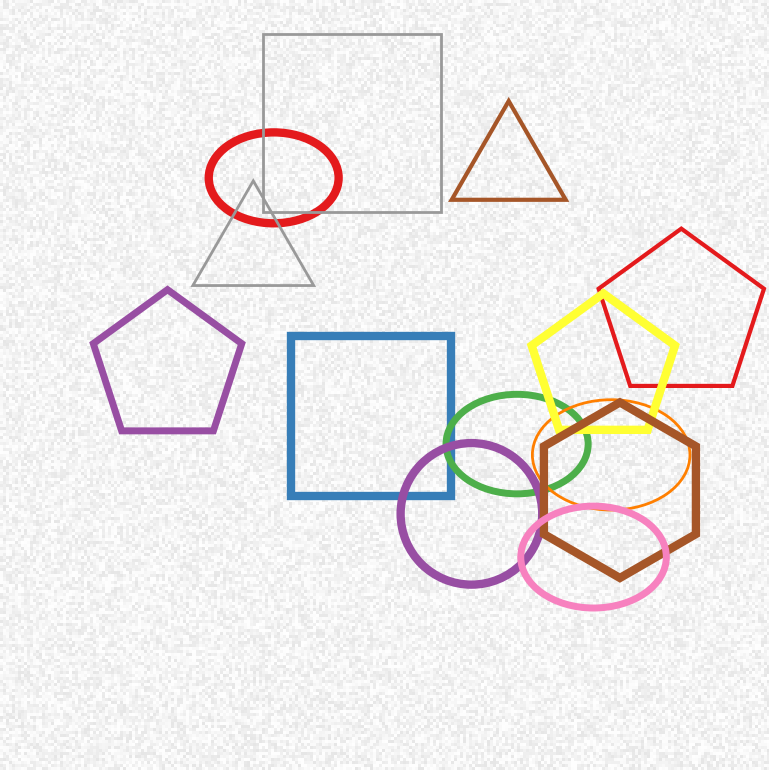[{"shape": "oval", "thickness": 3, "radius": 0.42, "center": [0.355, 0.769]}, {"shape": "pentagon", "thickness": 1.5, "radius": 0.56, "center": [0.885, 0.59]}, {"shape": "square", "thickness": 3, "radius": 0.52, "center": [0.482, 0.46]}, {"shape": "oval", "thickness": 2.5, "radius": 0.46, "center": [0.672, 0.423]}, {"shape": "pentagon", "thickness": 2.5, "radius": 0.51, "center": [0.218, 0.522]}, {"shape": "circle", "thickness": 3, "radius": 0.46, "center": [0.612, 0.333]}, {"shape": "oval", "thickness": 1, "radius": 0.51, "center": [0.794, 0.409]}, {"shape": "pentagon", "thickness": 3, "radius": 0.49, "center": [0.784, 0.521]}, {"shape": "triangle", "thickness": 1.5, "radius": 0.43, "center": [0.661, 0.783]}, {"shape": "hexagon", "thickness": 3, "radius": 0.57, "center": [0.805, 0.363]}, {"shape": "oval", "thickness": 2.5, "radius": 0.47, "center": [0.771, 0.277]}, {"shape": "triangle", "thickness": 1, "radius": 0.45, "center": [0.329, 0.674]}, {"shape": "square", "thickness": 1, "radius": 0.58, "center": [0.457, 0.84]}]